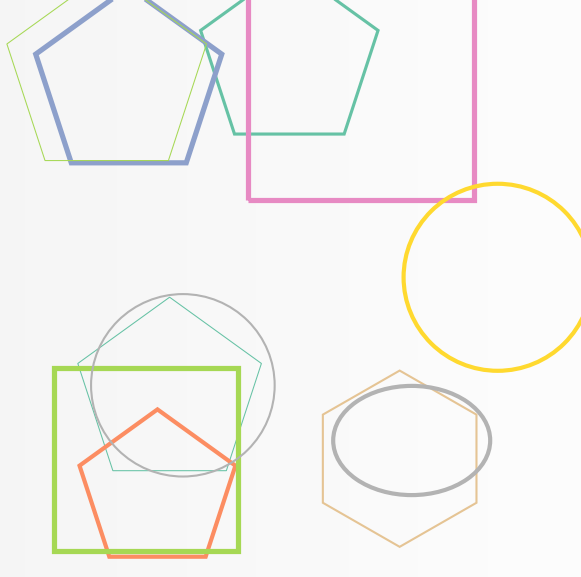[{"shape": "pentagon", "thickness": 1.5, "radius": 0.8, "center": [0.498, 0.897]}, {"shape": "pentagon", "thickness": 0.5, "radius": 0.83, "center": [0.292, 0.318]}, {"shape": "pentagon", "thickness": 2, "radius": 0.71, "center": [0.271, 0.149]}, {"shape": "pentagon", "thickness": 2.5, "radius": 0.84, "center": [0.222, 0.853]}, {"shape": "square", "thickness": 2.5, "radius": 0.97, "center": [0.621, 0.848]}, {"shape": "pentagon", "thickness": 0.5, "radius": 0.9, "center": [0.184, 0.867]}, {"shape": "square", "thickness": 2.5, "radius": 0.79, "center": [0.251, 0.203]}, {"shape": "circle", "thickness": 2, "radius": 0.81, "center": [0.856, 0.519]}, {"shape": "hexagon", "thickness": 1, "radius": 0.76, "center": [0.688, 0.205]}, {"shape": "oval", "thickness": 2, "radius": 0.68, "center": [0.708, 0.236]}, {"shape": "circle", "thickness": 1, "radius": 0.79, "center": [0.315, 0.332]}]